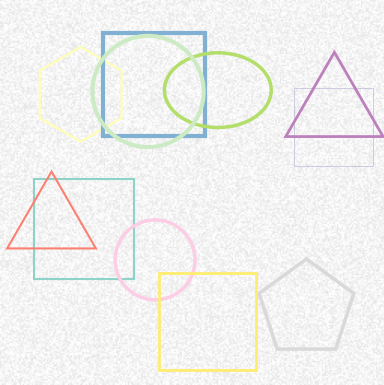[{"shape": "square", "thickness": 1.5, "radius": 0.65, "center": [0.217, 0.406]}, {"shape": "hexagon", "thickness": 1.5, "radius": 0.61, "center": [0.21, 0.755]}, {"shape": "square", "thickness": 0.5, "radius": 0.51, "center": [0.866, 0.67]}, {"shape": "triangle", "thickness": 1.5, "radius": 0.67, "center": [0.134, 0.421]}, {"shape": "square", "thickness": 3, "radius": 0.67, "center": [0.4, 0.78]}, {"shape": "oval", "thickness": 2.5, "radius": 0.69, "center": [0.566, 0.766]}, {"shape": "circle", "thickness": 2.5, "radius": 0.52, "center": [0.403, 0.325]}, {"shape": "pentagon", "thickness": 2.5, "radius": 0.65, "center": [0.796, 0.198]}, {"shape": "triangle", "thickness": 2, "radius": 0.73, "center": [0.869, 0.718]}, {"shape": "circle", "thickness": 3, "radius": 0.72, "center": [0.385, 0.762]}, {"shape": "square", "thickness": 2, "radius": 0.63, "center": [0.54, 0.166]}]